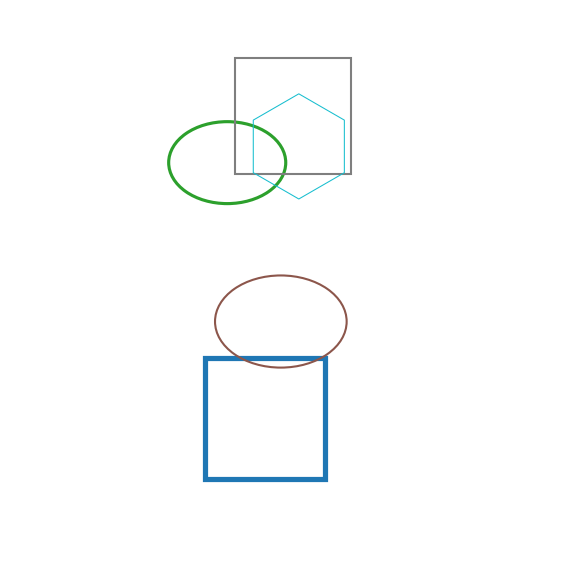[{"shape": "square", "thickness": 2.5, "radius": 0.52, "center": [0.459, 0.274]}, {"shape": "oval", "thickness": 1.5, "radius": 0.51, "center": [0.393, 0.718]}, {"shape": "oval", "thickness": 1, "radius": 0.57, "center": [0.486, 0.442]}, {"shape": "square", "thickness": 1, "radius": 0.5, "center": [0.507, 0.799]}, {"shape": "hexagon", "thickness": 0.5, "radius": 0.46, "center": [0.517, 0.746]}]